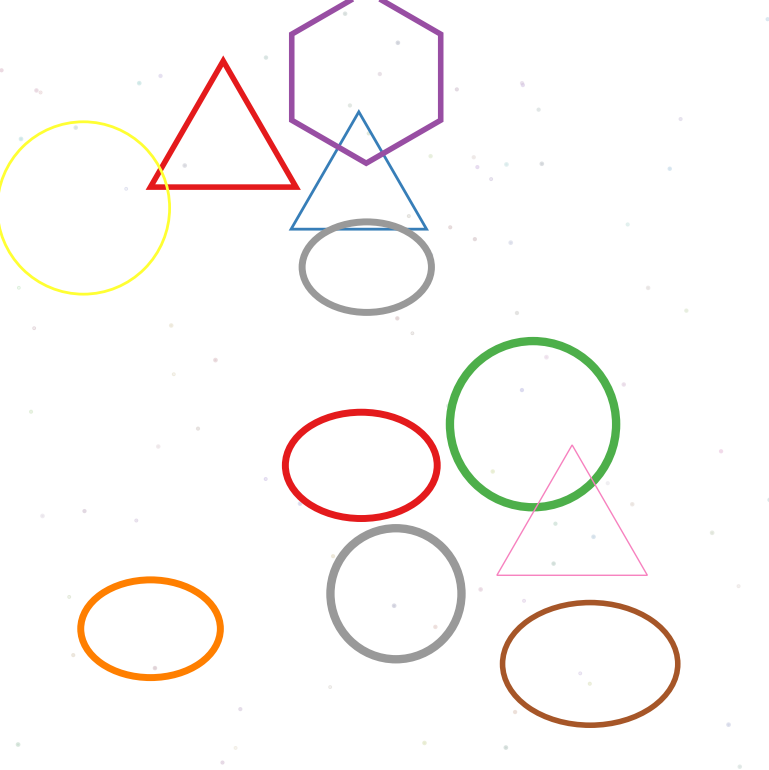[{"shape": "triangle", "thickness": 2, "radius": 0.55, "center": [0.29, 0.812]}, {"shape": "oval", "thickness": 2.5, "radius": 0.49, "center": [0.469, 0.396]}, {"shape": "triangle", "thickness": 1, "radius": 0.51, "center": [0.466, 0.753]}, {"shape": "circle", "thickness": 3, "radius": 0.54, "center": [0.692, 0.449]}, {"shape": "hexagon", "thickness": 2, "radius": 0.56, "center": [0.476, 0.9]}, {"shape": "oval", "thickness": 2.5, "radius": 0.45, "center": [0.196, 0.183]}, {"shape": "circle", "thickness": 1, "radius": 0.56, "center": [0.108, 0.73]}, {"shape": "oval", "thickness": 2, "radius": 0.57, "center": [0.766, 0.138]}, {"shape": "triangle", "thickness": 0.5, "radius": 0.56, "center": [0.743, 0.309]}, {"shape": "circle", "thickness": 3, "radius": 0.43, "center": [0.514, 0.229]}, {"shape": "oval", "thickness": 2.5, "radius": 0.42, "center": [0.476, 0.653]}]